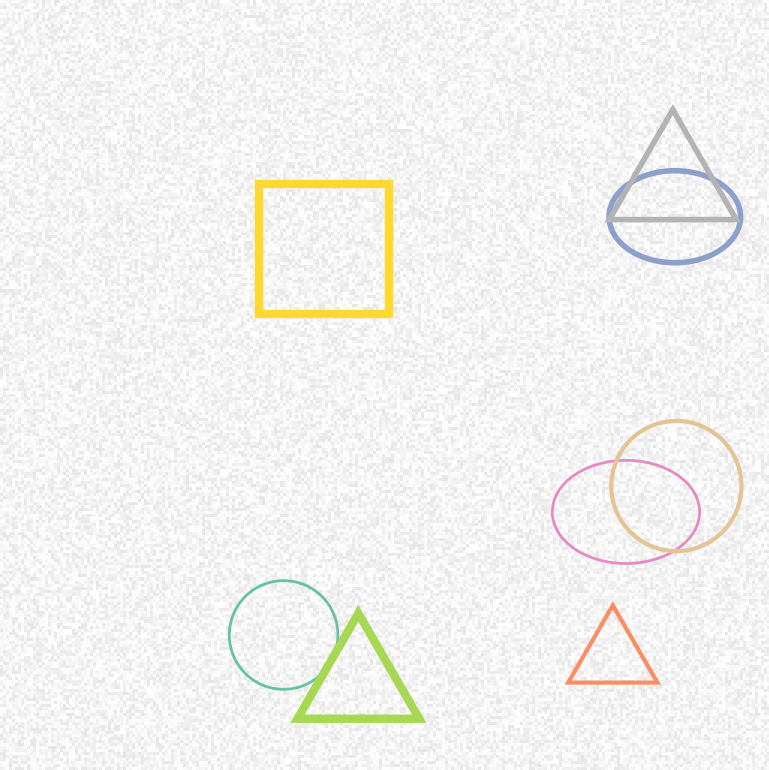[{"shape": "circle", "thickness": 1, "radius": 0.35, "center": [0.368, 0.175]}, {"shape": "triangle", "thickness": 1.5, "radius": 0.33, "center": [0.796, 0.147]}, {"shape": "oval", "thickness": 2, "radius": 0.43, "center": [0.876, 0.719]}, {"shape": "oval", "thickness": 1, "radius": 0.48, "center": [0.813, 0.335]}, {"shape": "triangle", "thickness": 3, "radius": 0.46, "center": [0.465, 0.112]}, {"shape": "square", "thickness": 3, "radius": 0.42, "center": [0.421, 0.677]}, {"shape": "circle", "thickness": 1.5, "radius": 0.42, "center": [0.878, 0.369]}, {"shape": "triangle", "thickness": 2, "radius": 0.48, "center": [0.874, 0.762]}]